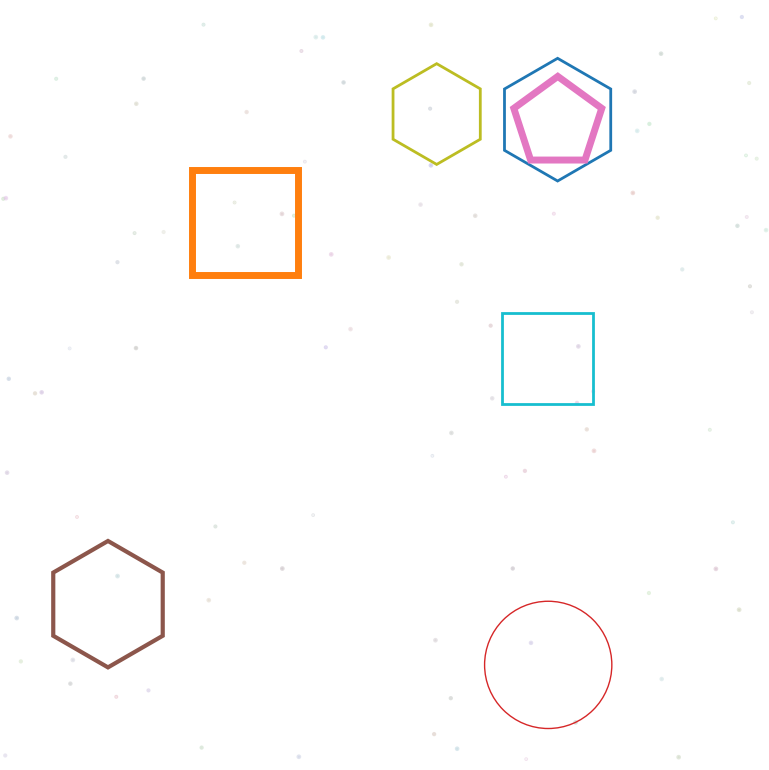[{"shape": "hexagon", "thickness": 1, "radius": 0.4, "center": [0.724, 0.845]}, {"shape": "square", "thickness": 2.5, "radius": 0.34, "center": [0.318, 0.711]}, {"shape": "circle", "thickness": 0.5, "radius": 0.41, "center": [0.712, 0.137]}, {"shape": "hexagon", "thickness": 1.5, "radius": 0.41, "center": [0.14, 0.215]}, {"shape": "pentagon", "thickness": 2.5, "radius": 0.3, "center": [0.724, 0.841]}, {"shape": "hexagon", "thickness": 1, "radius": 0.33, "center": [0.567, 0.852]}, {"shape": "square", "thickness": 1, "radius": 0.3, "center": [0.711, 0.535]}]